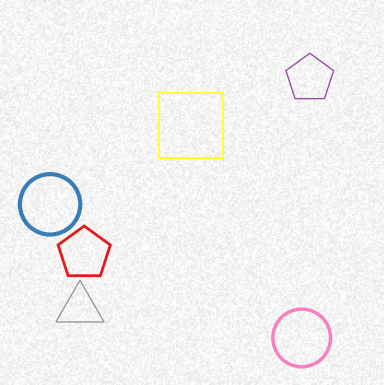[{"shape": "pentagon", "thickness": 2, "radius": 0.36, "center": [0.219, 0.342]}, {"shape": "circle", "thickness": 3, "radius": 0.39, "center": [0.13, 0.469]}, {"shape": "pentagon", "thickness": 1, "radius": 0.33, "center": [0.805, 0.796]}, {"shape": "square", "thickness": 1.5, "radius": 0.42, "center": [0.496, 0.674]}, {"shape": "circle", "thickness": 2.5, "radius": 0.37, "center": [0.784, 0.122]}, {"shape": "triangle", "thickness": 1, "radius": 0.36, "center": [0.208, 0.2]}]